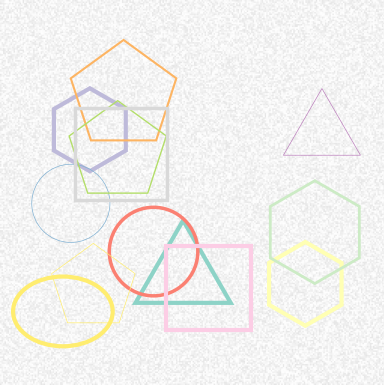[{"shape": "triangle", "thickness": 3, "radius": 0.71, "center": [0.476, 0.285]}, {"shape": "hexagon", "thickness": 3, "radius": 0.54, "center": [0.793, 0.263]}, {"shape": "hexagon", "thickness": 3, "radius": 0.54, "center": [0.233, 0.663]}, {"shape": "circle", "thickness": 2.5, "radius": 0.57, "center": [0.399, 0.347]}, {"shape": "circle", "thickness": 0.5, "radius": 0.51, "center": [0.184, 0.472]}, {"shape": "pentagon", "thickness": 1.5, "radius": 0.72, "center": [0.321, 0.752]}, {"shape": "pentagon", "thickness": 1, "radius": 0.66, "center": [0.306, 0.606]}, {"shape": "square", "thickness": 3, "radius": 0.55, "center": [0.542, 0.251]}, {"shape": "square", "thickness": 2.5, "radius": 0.6, "center": [0.314, 0.6]}, {"shape": "triangle", "thickness": 0.5, "radius": 0.58, "center": [0.836, 0.655]}, {"shape": "hexagon", "thickness": 2, "radius": 0.67, "center": [0.818, 0.397]}, {"shape": "oval", "thickness": 3, "radius": 0.65, "center": [0.163, 0.191]}, {"shape": "pentagon", "thickness": 0.5, "radius": 0.57, "center": [0.242, 0.254]}]